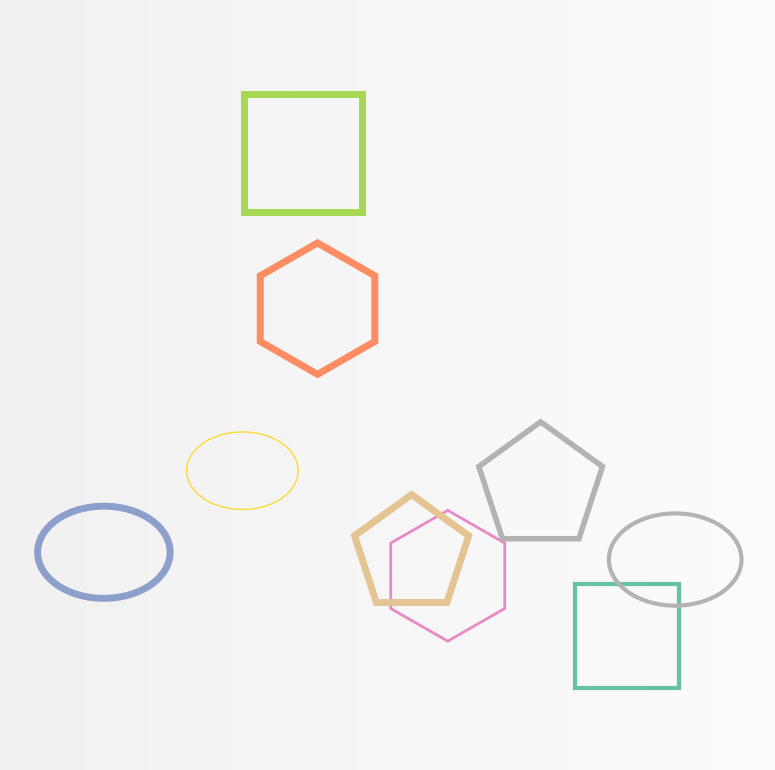[{"shape": "square", "thickness": 1.5, "radius": 0.34, "center": [0.809, 0.174]}, {"shape": "hexagon", "thickness": 2.5, "radius": 0.43, "center": [0.41, 0.599]}, {"shape": "oval", "thickness": 2.5, "radius": 0.43, "center": [0.134, 0.283]}, {"shape": "hexagon", "thickness": 1, "radius": 0.42, "center": [0.578, 0.252]}, {"shape": "square", "thickness": 2.5, "radius": 0.38, "center": [0.391, 0.801]}, {"shape": "oval", "thickness": 0.5, "radius": 0.36, "center": [0.313, 0.389]}, {"shape": "pentagon", "thickness": 2.5, "radius": 0.39, "center": [0.531, 0.28]}, {"shape": "pentagon", "thickness": 2, "radius": 0.42, "center": [0.698, 0.368]}, {"shape": "oval", "thickness": 1.5, "radius": 0.43, "center": [0.871, 0.273]}]